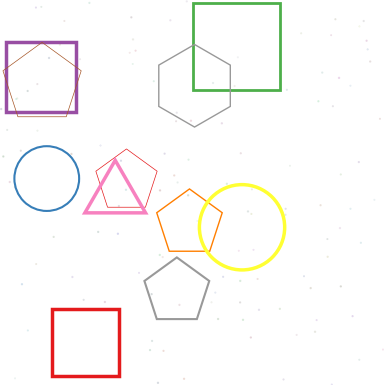[{"shape": "pentagon", "thickness": 0.5, "radius": 0.42, "center": [0.329, 0.529]}, {"shape": "square", "thickness": 2.5, "radius": 0.43, "center": [0.222, 0.11]}, {"shape": "circle", "thickness": 1.5, "radius": 0.42, "center": [0.121, 0.536]}, {"shape": "square", "thickness": 2, "radius": 0.56, "center": [0.614, 0.879]}, {"shape": "square", "thickness": 2.5, "radius": 0.45, "center": [0.107, 0.801]}, {"shape": "pentagon", "thickness": 1, "radius": 0.45, "center": [0.492, 0.42]}, {"shape": "circle", "thickness": 2.5, "radius": 0.55, "center": [0.629, 0.41]}, {"shape": "pentagon", "thickness": 0.5, "radius": 0.53, "center": [0.109, 0.783]}, {"shape": "triangle", "thickness": 2.5, "radius": 0.46, "center": [0.299, 0.493]}, {"shape": "hexagon", "thickness": 1, "radius": 0.54, "center": [0.505, 0.777]}, {"shape": "pentagon", "thickness": 1.5, "radius": 0.44, "center": [0.459, 0.243]}]